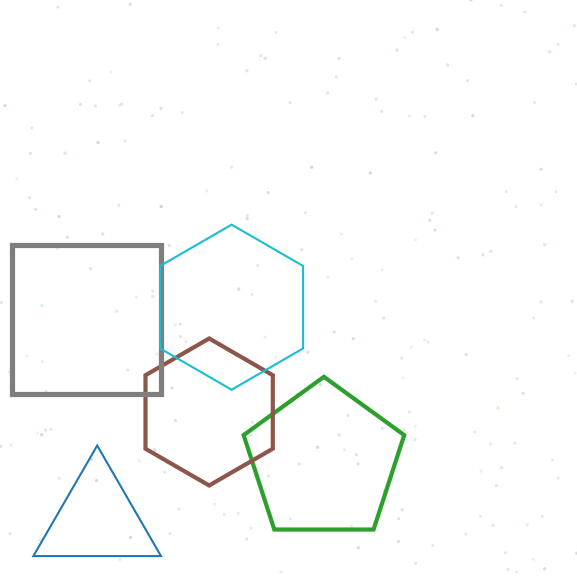[{"shape": "triangle", "thickness": 1, "radius": 0.64, "center": [0.168, 0.1]}, {"shape": "pentagon", "thickness": 2, "radius": 0.73, "center": [0.561, 0.2]}, {"shape": "hexagon", "thickness": 2, "radius": 0.64, "center": [0.362, 0.286]}, {"shape": "square", "thickness": 2.5, "radius": 0.64, "center": [0.15, 0.446]}, {"shape": "hexagon", "thickness": 1, "radius": 0.71, "center": [0.401, 0.467]}]